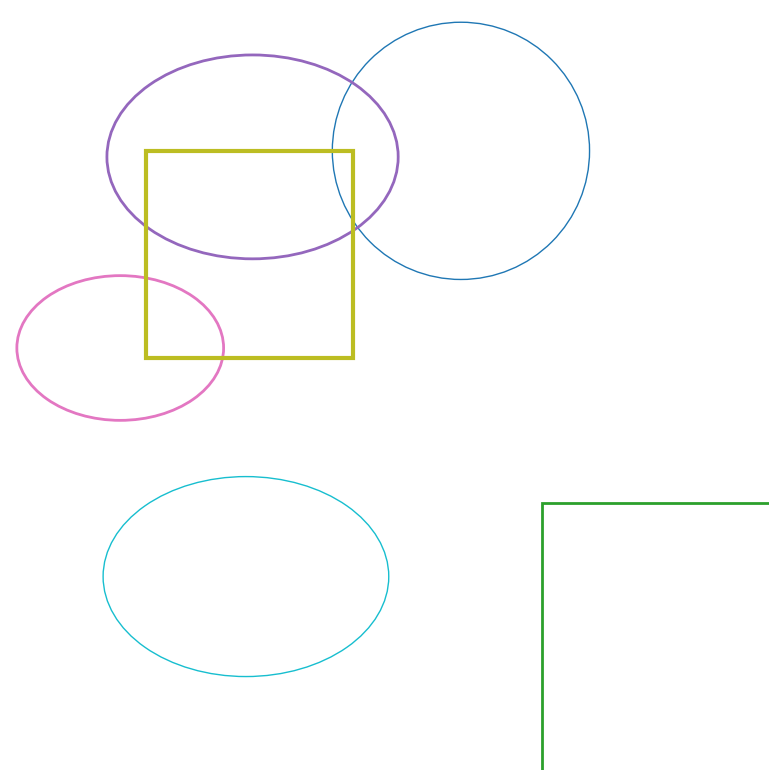[{"shape": "circle", "thickness": 0.5, "radius": 0.84, "center": [0.599, 0.804]}, {"shape": "square", "thickness": 1, "radius": 0.89, "center": [0.882, 0.169]}, {"shape": "oval", "thickness": 1, "radius": 0.95, "center": [0.328, 0.796]}, {"shape": "oval", "thickness": 1, "radius": 0.67, "center": [0.156, 0.548]}, {"shape": "square", "thickness": 1.5, "radius": 0.67, "center": [0.324, 0.669]}, {"shape": "oval", "thickness": 0.5, "radius": 0.93, "center": [0.319, 0.251]}]